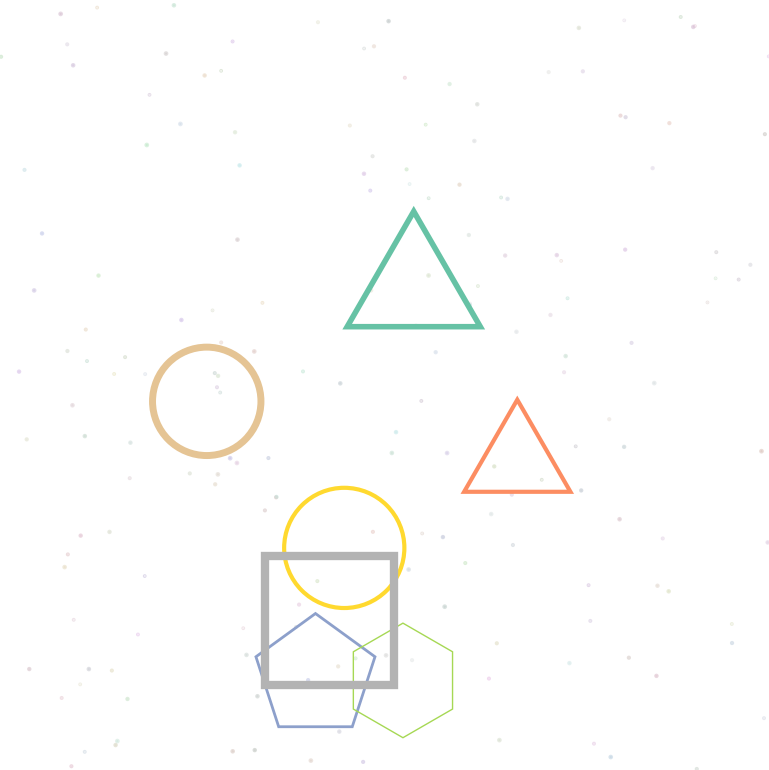[{"shape": "triangle", "thickness": 2, "radius": 0.5, "center": [0.537, 0.626]}, {"shape": "triangle", "thickness": 1.5, "radius": 0.4, "center": [0.672, 0.401]}, {"shape": "pentagon", "thickness": 1, "radius": 0.41, "center": [0.41, 0.122]}, {"shape": "hexagon", "thickness": 0.5, "radius": 0.37, "center": [0.523, 0.116]}, {"shape": "circle", "thickness": 1.5, "radius": 0.39, "center": [0.447, 0.288]}, {"shape": "circle", "thickness": 2.5, "radius": 0.35, "center": [0.268, 0.479]}, {"shape": "square", "thickness": 3, "radius": 0.42, "center": [0.428, 0.194]}]